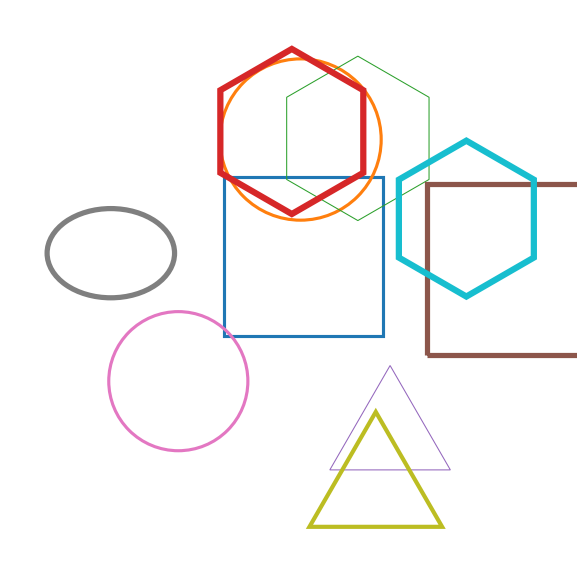[{"shape": "square", "thickness": 1.5, "radius": 0.69, "center": [0.526, 0.554]}, {"shape": "circle", "thickness": 1.5, "radius": 0.7, "center": [0.52, 0.758]}, {"shape": "hexagon", "thickness": 0.5, "radius": 0.71, "center": [0.62, 0.76]}, {"shape": "hexagon", "thickness": 3, "radius": 0.71, "center": [0.505, 0.771]}, {"shape": "triangle", "thickness": 0.5, "radius": 0.6, "center": [0.675, 0.246]}, {"shape": "square", "thickness": 2.5, "radius": 0.74, "center": [0.887, 0.533]}, {"shape": "circle", "thickness": 1.5, "radius": 0.6, "center": [0.309, 0.339]}, {"shape": "oval", "thickness": 2.5, "radius": 0.55, "center": [0.192, 0.561]}, {"shape": "triangle", "thickness": 2, "radius": 0.66, "center": [0.651, 0.153]}, {"shape": "hexagon", "thickness": 3, "radius": 0.67, "center": [0.808, 0.621]}]